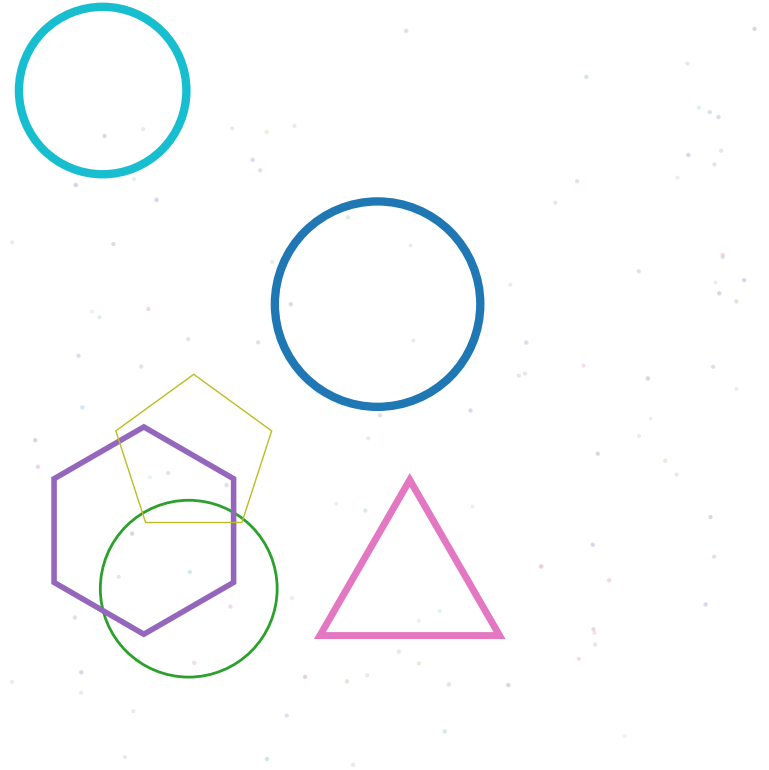[{"shape": "circle", "thickness": 3, "radius": 0.67, "center": [0.49, 0.605]}, {"shape": "circle", "thickness": 1, "radius": 0.57, "center": [0.245, 0.235]}, {"shape": "hexagon", "thickness": 2, "radius": 0.67, "center": [0.187, 0.311]}, {"shape": "triangle", "thickness": 2.5, "radius": 0.67, "center": [0.532, 0.242]}, {"shape": "pentagon", "thickness": 0.5, "radius": 0.53, "center": [0.252, 0.407]}, {"shape": "circle", "thickness": 3, "radius": 0.54, "center": [0.133, 0.882]}]